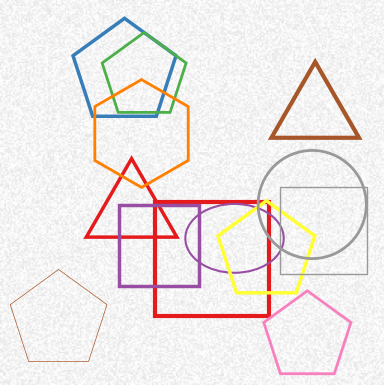[{"shape": "triangle", "thickness": 2.5, "radius": 0.68, "center": [0.342, 0.452]}, {"shape": "square", "thickness": 3, "radius": 0.74, "center": [0.55, 0.326]}, {"shape": "pentagon", "thickness": 2.5, "radius": 0.7, "center": [0.323, 0.812]}, {"shape": "pentagon", "thickness": 2, "radius": 0.57, "center": [0.374, 0.801]}, {"shape": "square", "thickness": 2.5, "radius": 0.52, "center": [0.413, 0.363]}, {"shape": "oval", "thickness": 1.5, "radius": 0.64, "center": [0.609, 0.381]}, {"shape": "hexagon", "thickness": 2, "radius": 0.7, "center": [0.368, 0.653]}, {"shape": "pentagon", "thickness": 2.5, "radius": 0.66, "center": [0.692, 0.346]}, {"shape": "pentagon", "thickness": 0.5, "radius": 0.66, "center": [0.152, 0.168]}, {"shape": "triangle", "thickness": 3, "radius": 0.66, "center": [0.819, 0.708]}, {"shape": "pentagon", "thickness": 2, "radius": 0.6, "center": [0.798, 0.126]}, {"shape": "square", "thickness": 1, "radius": 0.57, "center": [0.841, 0.402]}, {"shape": "circle", "thickness": 2, "radius": 0.7, "center": [0.811, 0.469]}]